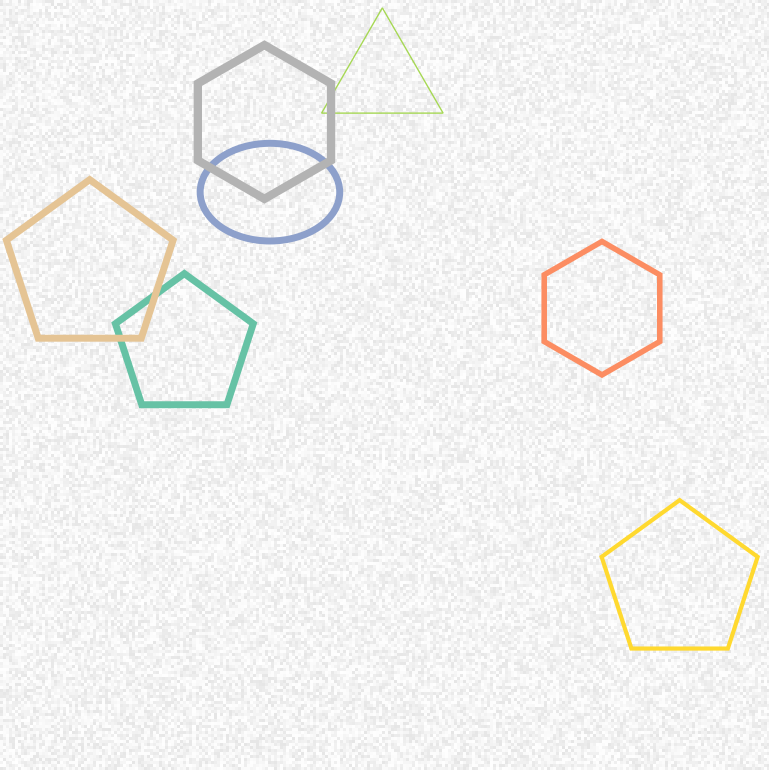[{"shape": "pentagon", "thickness": 2.5, "radius": 0.47, "center": [0.239, 0.551]}, {"shape": "hexagon", "thickness": 2, "radius": 0.43, "center": [0.782, 0.6]}, {"shape": "oval", "thickness": 2.5, "radius": 0.45, "center": [0.351, 0.75]}, {"shape": "triangle", "thickness": 0.5, "radius": 0.46, "center": [0.497, 0.899]}, {"shape": "pentagon", "thickness": 1.5, "radius": 0.53, "center": [0.883, 0.244]}, {"shape": "pentagon", "thickness": 2.5, "radius": 0.57, "center": [0.117, 0.653]}, {"shape": "hexagon", "thickness": 3, "radius": 0.5, "center": [0.343, 0.842]}]